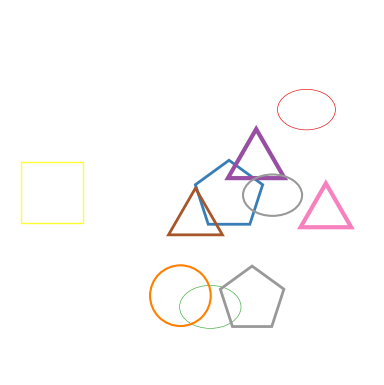[{"shape": "oval", "thickness": 0.5, "radius": 0.38, "center": [0.796, 0.715]}, {"shape": "pentagon", "thickness": 2, "radius": 0.46, "center": [0.595, 0.492]}, {"shape": "oval", "thickness": 0.5, "radius": 0.4, "center": [0.546, 0.203]}, {"shape": "triangle", "thickness": 3, "radius": 0.42, "center": [0.665, 0.58]}, {"shape": "circle", "thickness": 1.5, "radius": 0.39, "center": [0.469, 0.232]}, {"shape": "square", "thickness": 1, "radius": 0.4, "center": [0.135, 0.5]}, {"shape": "triangle", "thickness": 2, "radius": 0.4, "center": [0.508, 0.43]}, {"shape": "triangle", "thickness": 3, "radius": 0.38, "center": [0.846, 0.448]}, {"shape": "pentagon", "thickness": 2, "radius": 0.43, "center": [0.655, 0.222]}, {"shape": "oval", "thickness": 1.5, "radius": 0.38, "center": [0.708, 0.493]}]